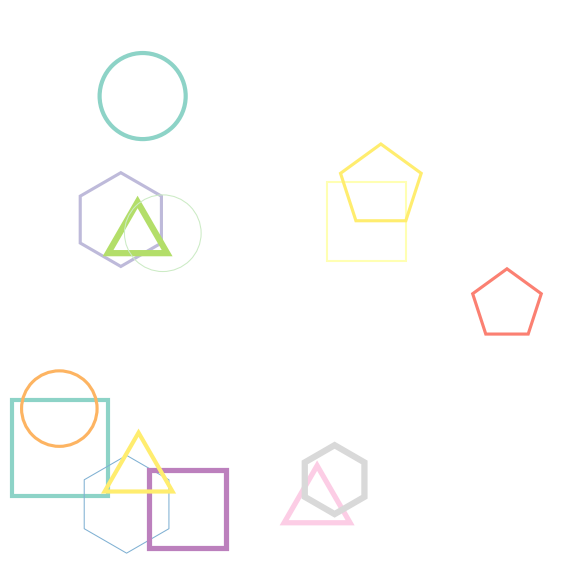[{"shape": "square", "thickness": 2, "radius": 0.41, "center": [0.104, 0.223]}, {"shape": "circle", "thickness": 2, "radius": 0.37, "center": [0.247, 0.833]}, {"shape": "square", "thickness": 1, "radius": 0.34, "center": [0.634, 0.616]}, {"shape": "hexagon", "thickness": 1.5, "radius": 0.41, "center": [0.209, 0.619]}, {"shape": "pentagon", "thickness": 1.5, "radius": 0.31, "center": [0.878, 0.471]}, {"shape": "hexagon", "thickness": 0.5, "radius": 0.42, "center": [0.219, 0.126]}, {"shape": "circle", "thickness": 1.5, "radius": 0.33, "center": [0.103, 0.292]}, {"shape": "triangle", "thickness": 3, "radius": 0.3, "center": [0.238, 0.59]}, {"shape": "triangle", "thickness": 2.5, "radius": 0.33, "center": [0.549, 0.127]}, {"shape": "hexagon", "thickness": 3, "radius": 0.3, "center": [0.579, 0.169]}, {"shape": "square", "thickness": 2.5, "radius": 0.34, "center": [0.324, 0.118]}, {"shape": "circle", "thickness": 0.5, "radius": 0.33, "center": [0.282, 0.595]}, {"shape": "pentagon", "thickness": 1.5, "radius": 0.37, "center": [0.66, 0.676]}, {"shape": "triangle", "thickness": 2, "radius": 0.34, "center": [0.24, 0.182]}]